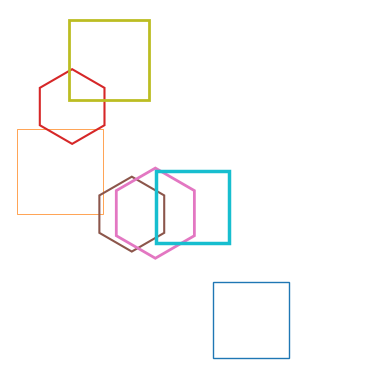[{"shape": "square", "thickness": 1, "radius": 0.49, "center": [0.653, 0.169]}, {"shape": "square", "thickness": 0.5, "radius": 0.55, "center": [0.156, 0.555]}, {"shape": "hexagon", "thickness": 1.5, "radius": 0.48, "center": [0.187, 0.723]}, {"shape": "hexagon", "thickness": 1.5, "radius": 0.49, "center": [0.342, 0.444]}, {"shape": "hexagon", "thickness": 2, "radius": 0.59, "center": [0.403, 0.446]}, {"shape": "square", "thickness": 2, "radius": 0.52, "center": [0.284, 0.845]}, {"shape": "square", "thickness": 2.5, "radius": 0.47, "center": [0.5, 0.461]}]